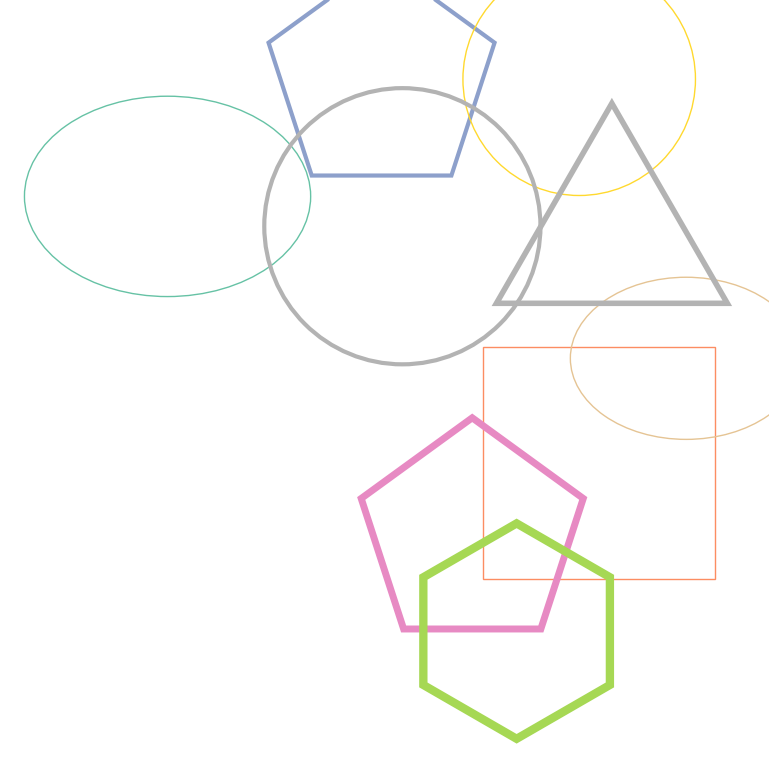[{"shape": "oval", "thickness": 0.5, "radius": 0.93, "center": [0.218, 0.745]}, {"shape": "square", "thickness": 0.5, "radius": 0.75, "center": [0.778, 0.399]}, {"shape": "pentagon", "thickness": 1.5, "radius": 0.77, "center": [0.496, 0.897]}, {"shape": "pentagon", "thickness": 2.5, "radius": 0.76, "center": [0.613, 0.306]}, {"shape": "hexagon", "thickness": 3, "radius": 0.7, "center": [0.671, 0.18]}, {"shape": "circle", "thickness": 0.5, "radius": 0.75, "center": [0.752, 0.897]}, {"shape": "oval", "thickness": 0.5, "radius": 0.75, "center": [0.891, 0.535]}, {"shape": "circle", "thickness": 1.5, "radius": 0.9, "center": [0.523, 0.706]}, {"shape": "triangle", "thickness": 2, "radius": 0.87, "center": [0.795, 0.693]}]